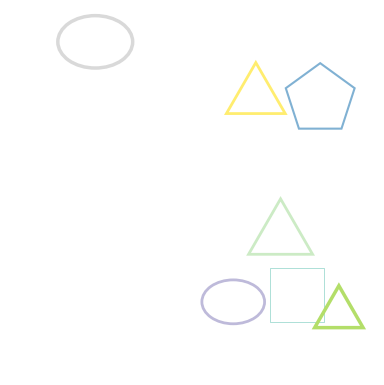[{"shape": "square", "thickness": 0.5, "radius": 0.35, "center": [0.771, 0.233]}, {"shape": "oval", "thickness": 2, "radius": 0.41, "center": [0.606, 0.216]}, {"shape": "pentagon", "thickness": 1.5, "radius": 0.47, "center": [0.832, 0.742]}, {"shape": "triangle", "thickness": 2.5, "radius": 0.36, "center": [0.88, 0.185]}, {"shape": "oval", "thickness": 2.5, "radius": 0.49, "center": [0.247, 0.891]}, {"shape": "triangle", "thickness": 2, "radius": 0.48, "center": [0.729, 0.388]}, {"shape": "triangle", "thickness": 2, "radius": 0.44, "center": [0.664, 0.749]}]